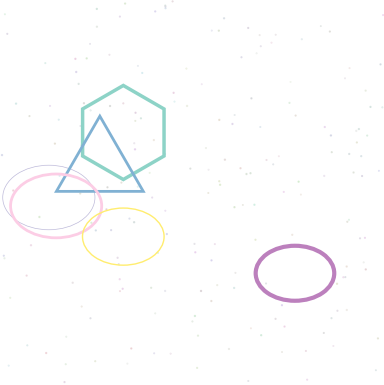[{"shape": "hexagon", "thickness": 2.5, "radius": 0.61, "center": [0.32, 0.656]}, {"shape": "oval", "thickness": 0.5, "radius": 0.6, "center": [0.127, 0.487]}, {"shape": "triangle", "thickness": 2, "radius": 0.65, "center": [0.259, 0.568]}, {"shape": "oval", "thickness": 2, "radius": 0.59, "center": [0.146, 0.465]}, {"shape": "oval", "thickness": 3, "radius": 0.51, "center": [0.766, 0.29]}, {"shape": "oval", "thickness": 1, "radius": 0.53, "center": [0.32, 0.385]}]